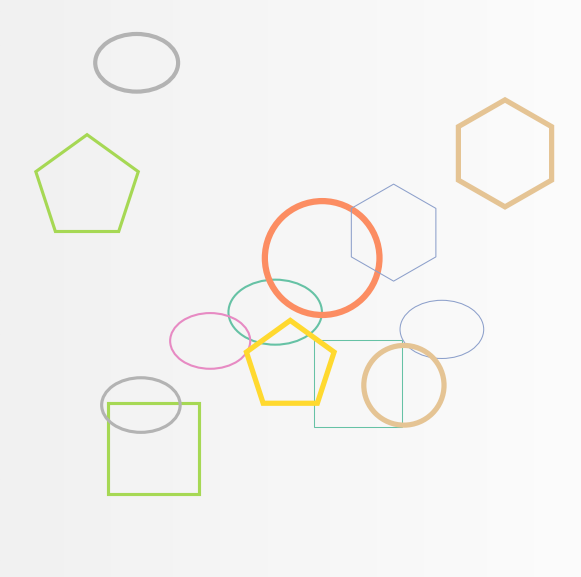[{"shape": "oval", "thickness": 1, "radius": 0.4, "center": [0.473, 0.459]}, {"shape": "square", "thickness": 0.5, "radius": 0.38, "center": [0.616, 0.336]}, {"shape": "circle", "thickness": 3, "radius": 0.49, "center": [0.554, 0.552]}, {"shape": "oval", "thickness": 0.5, "radius": 0.36, "center": [0.76, 0.429]}, {"shape": "hexagon", "thickness": 0.5, "radius": 0.42, "center": [0.677, 0.596]}, {"shape": "oval", "thickness": 1, "radius": 0.34, "center": [0.362, 0.409]}, {"shape": "pentagon", "thickness": 1.5, "radius": 0.46, "center": [0.15, 0.673]}, {"shape": "square", "thickness": 1.5, "radius": 0.39, "center": [0.264, 0.223]}, {"shape": "pentagon", "thickness": 2.5, "radius": 0.4, "center": [0.499, 0.365]}, {"shape": "hexagon", "thickness": 2.5, "radius": 0.46, "center": [0.869, 0.734]}, {"shape": "circle", "thickness": 2.5, "radius": 0.35, "center": [0.695, 0.332]}, {"shape": "oval", "thickness": 2, "radius": 0.36, "center": [0.235, 0.89]}, {"shape": "oval", "thickness": 1.5, "radius": 0.34, "center": [0.242, 0.298]}]